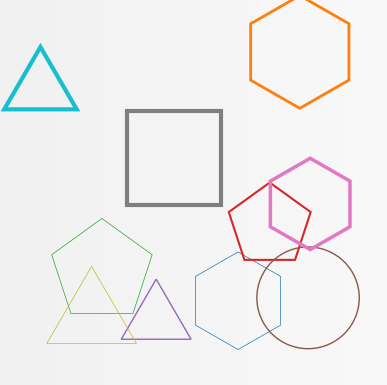[{"shape": "hexagon", "thickness": 0.5, "radius": 0.63, "center": [0.614, 0.219]}, {"shape": "hexagon", "thickness": 2, "radius": 0.73, "center": [0.774, 0.865]}, {"shape": "pentagon", "thickness": 0.5, "radius": 0.68, "center": [0.263, 0.296]}, {"shape": "pentagon", "thickness": 1.5, "radius": 0.56, "center": [0.696, 0.415]}, {"shape": "triangle", "thickness": 1, "radius": 0.52, "center": [0.403, 0.171]}, {"shape": "circle", "thickness": 1, "radius": 0.66, "center": [0.795, 0.226]}, {"shape": "hexagon", "thickness": 2.5, "radius": 0.59, "center": [0.8, 0.47]}, {"shape": "square", "thickness": 3, "radius": 0.61, "center": [0.448, 0.589]}, {"shape": "triangle", "thickness": 0.5, "radius": 0.67, "center": [0.236, 0.174]}, {"shape": "triangle", "thickness": 3, "radius": 0.54, "center": [0.104, 0.77]}]